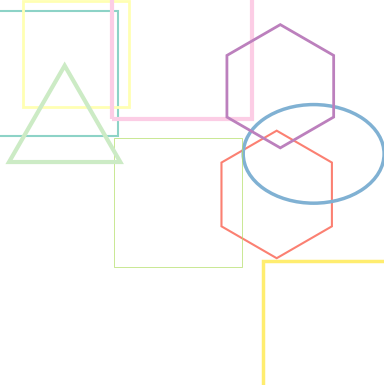[{"shape": "square", "thickness": 1.5, "radius": 0.81, "center": [0.144, 0.81]}, {"shape": "square", "thickness": 2, "radius": 0.69, "center": [0.198, 0.86]}, {"shape": "hexagon", "thickness": 1.5, "radius": 0.83, "center": [0.719, 0.495]}, {"shape": "oval", "thickness": 2.5, "radius": 0.91, "center": [0.815, 0.6]}, {"shape": "square", "thickness": 0.5, "radius": 0.83, "center": [0.462, 0.474]}, {"shape": "square", "thickness": 3, "radius": 0.91, "center": [0.472, 0.872]}, {"shape": "hexagon", "thickness": 2, "radius": 0.8, "center": [0.728, 0.776]}, {"shape": "triangle", "thickness": 3, "radius": 0.83, "center": [0.168, 0.663]}, {"shape": "square", "thickness": 2.5, "radius": 0.93, "center": [0.869, 0.135]}]